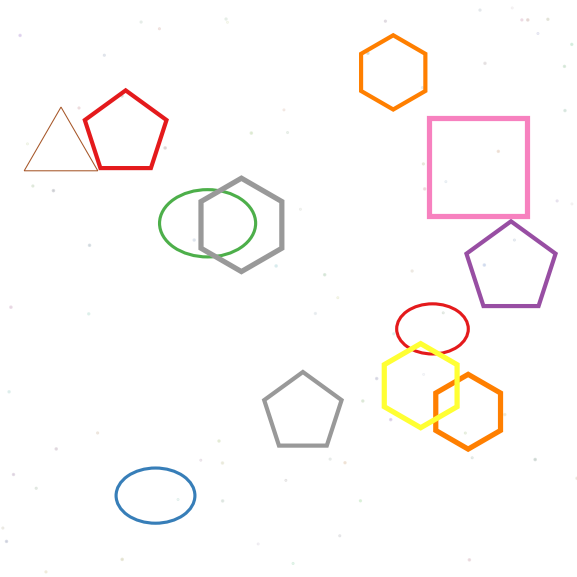[{"shape": "pentagon", "thickness": 2, "radius": 0.37, "center": [0.218, 0.768]}, {"shape": "oval", "thickness": 1.5, "radius": 0.31, "center": [0.749, 0.43]}, {"shape": "oval", "thickness": 1.5, "radius": 0.34, "center": [0.269, 0.141]}, {"shape": "oval", "thickness": 1.5, "radius": 0.42, "center": [0.359, 0.613]}, {"shape": "pentagon", "thickness": 2, "radius": 0.41, "center": [0.885, 0.535]}, {"shape": "hexagon", "thickness": 2, "radius": 0.32, "center": [0.681, 0.874]}, {"shape": "hexagon", "thickness": 2.5, "radius": 0.32, "center": [0.811, 0.286]}, {"shape": "hexagon", "thickness": 2.5, "radius": 0.36, "center": [0.728, 0.331]}, {"shape": "triangle", "thickness": 0.5, "radius": 0.37, "center": [0.106, 0.74]}, {"shape": "square", "thickness": 2.5, "radius": 0.42, "center": [0.828, 0.71]}, {"shape": "pentagon", "thickness": 2, "radius": 0.35, "center": [0.524, 0.285]}, {"shape": "hexagon", "thickness": 2.5, "radius": 0.4, "center": [0.418, 0.61]}]